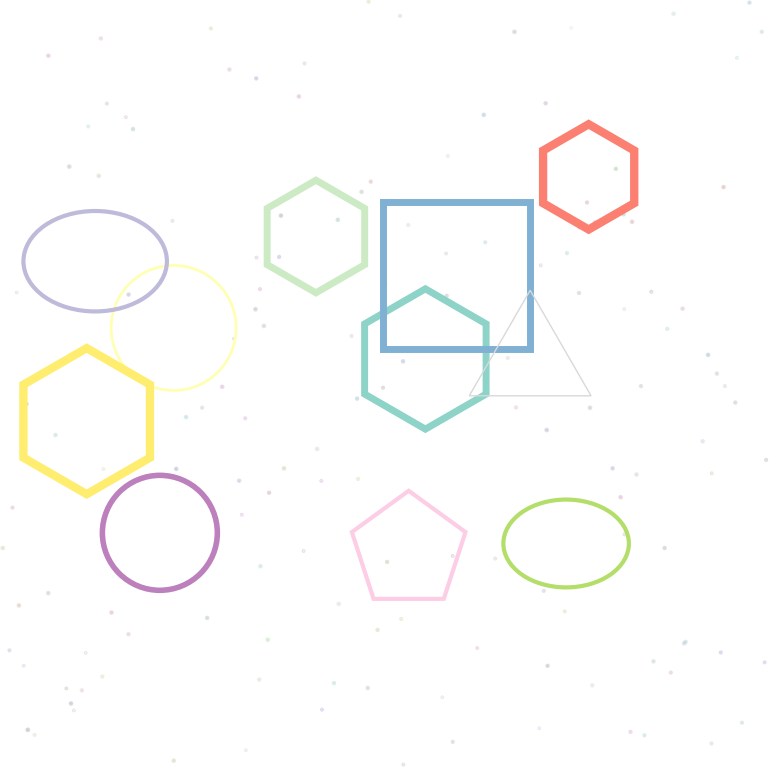[{"shape": "hexagon", "thickness": 2.5, "radius": 0.46, "center": [0.552, 0.534]}, {"shape": "circle", "thickness": 1, "radius": 0.41, "center": [0.226, 0.574]}, {"shape": "oval", "thickness": 1.5, "radius": 0.47, "center": [0.124, 0.661]}, {"shape": "hexagon", "thickness": 3, "radius": 0.34, "center": [0.764, 0.77]}, {"shape": "square", "thickness": 2.5, "radius": 0.48, "center": [0.593, 0.643]}, {"shape": "oval", "thickness": 1.5, "radius": 0.41, "center": [0.735, 0.294]}, {"shape": "pentagon", "thickness": 1.5, "radius": 0.39, "center": [0.531, 0.285]}, {"shape": "triangle", "thickness": 0.5, "radius": 0.46, "center": [0.689, 0.532]}, {"shape": "circle", "thickness": 2, "radius": 0.37, "center": [0.208, 0.308]}, {"shape": "hexagon", "thickness": 2.5, "radius": 0.37, "center": [0.41, 0.693]}, {"shape": "hexagon", "thickness": 3, "radius": 0.47, "center": [0.113, 0.453]}]